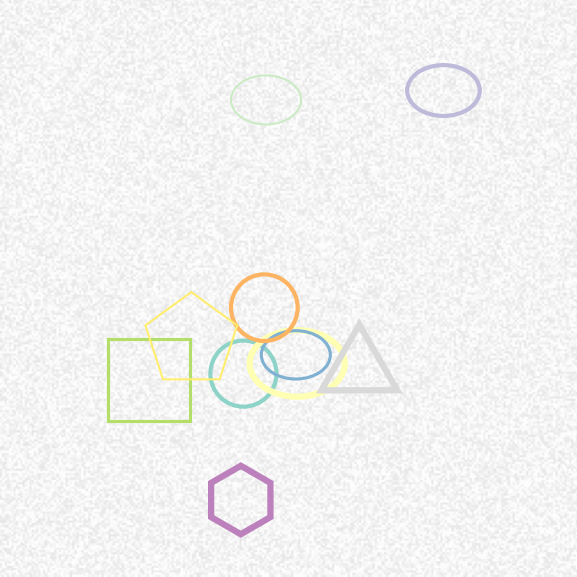[{"shape": "circle", "thickness": 2, "radius": 0.29, "center": [0.421, 0.352]}, {"shape": "oval", "thickness": 3, "radius": 0.41, "center": [0.515, 0.37]}, {"shape": "oval", "thickness": 2, "radius": 0.31, "center": [0.768, 0.842]}, {"shape": "oval", "thickness": 1.5, "radius": 0.3, "center": [0.512, 0.385]}, {"shape": "circle", "thickness": 2, "radius": 0.29, "center": [0.458, 0.466]}, {"shape": "square", "thickness": 1.5, "radius": 0.35, "center": [0.258, 0.341]}, {"shape": "triangle", "thickness": 3, "radius": 0.38, "center": [0.622, 0.361]}, {"shape": "hexagon", "thickness": 3, "radius": 0.3, "center": [0.417, 0.133]}, {"shape": "oval", "thickness": 1, "radius": 0.3, "center": [0.461, 0.826]}, {"shape": "pentagon", "thickness": 1, "radius": 0.42, "center": [0.331, 0.41]}]